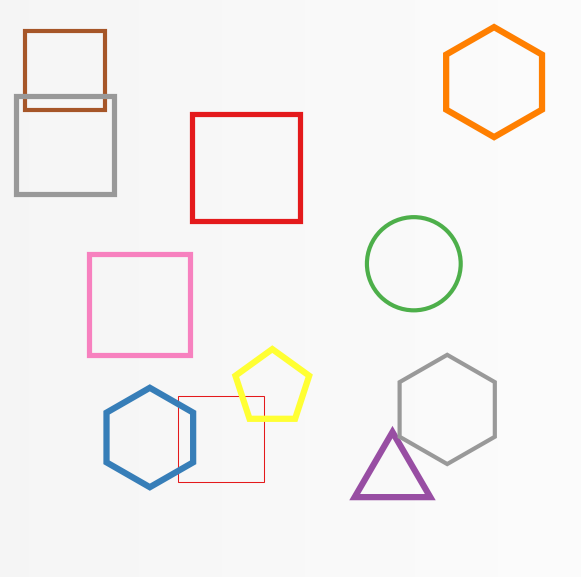[{"shape": "square", "thickness": 2.5, "radius": 0.47, "center": [0.424, 0.709]}, {"shape": "square", "thickness": 0.5, "radius": 0.37, "center": [0.38, 0.239]}, {"shape": "hexagon", "thickness": 3, "radius": 0.43, "center": [0.258, 0.242]}, {"shape": "circle", "thickness": 2, "radius": 0.4, "center": [0.712, 0.542]}, {"shape": "triangle", "thickness": 3, "radius": 0.38, "center": [0.675, 0.176]}, {"shape": "hexagon", "thickness": 3, "radius": 0.48, "center": [0.85, 0.857]}, {"shape": "pentagon", "thickness": 3, "radius": 0.33, "center": [0.468, 0.328]}, {"shape": "square", "thickness": 2, "radius": 0.35, "center": [0.112, 0.877]}, {"shape": "square", "thickness": 2.5, "radius": 0.44, "center": [0.24, 0.472]}, {"shape": "square", "thickness": 2.5, "radius": 0.42, "center": [0.111, 0.748]}, {"shape": "hexagon", "thickness": 2, "radius": 0.47, "center": [0.769, 0.29]}]